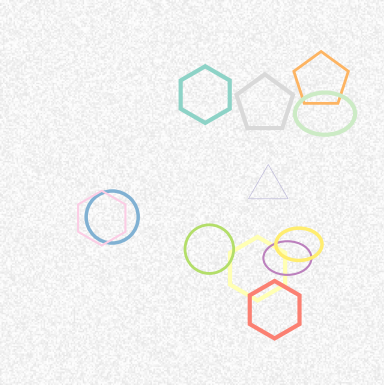[{"shape": "hexagon", "thickness": 3, "radius": 0.37, "center": [0.533, 0.754]}, {"shape": "hexagon", "thickness": 3, "radius": 0.41, "center": [0.669, 0.302]}, {"shape": "triangle", "thickness": 0.5, "radius": 0.3, "center": [0.697, 0.513]}, {"shape": "hexagon", "thickness": 3, "radius": 0.37, "center": [0.713, 0.196]}, {"shape": "circle", "thickness": 2.5, "radius": 0.34, "center": [0.291, 0.436]}, {"shape": "pentagon", "thickness": 2, "radius": 0.37, "center": [0.834, 0.792]}, {"shape": "circle", "thickness": 2, "radius": 0.32, "center": [0.544, 0.353]}, {"shape": "hexagon", "thickness": 1.5, "radius": 0.35, "center": [0.264, 0.433]}, {"shape": "pentagon", "thickness": 3, "radius": 0.39, "center": [0.688, 0.73]}, {"shape": "oval", "thickness": 1.5, "radius": 0.31, "center": [0.747, 0.33]}, {"shape": "oval", "thickness": 3, "radius": 0.39, "center": [0.844, 0.705]}, {"shape": "oval", "thickness": 2.5, "radius": 0.3, "center": [0.776, 0.365]}]